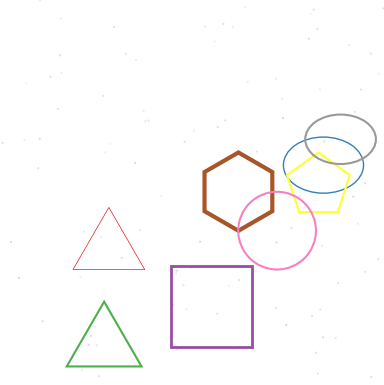[{"shape": "triangle", "thickness": 0.5, "radius": 0.54, "center": [0.283, 0.354]}, {"shape": "oval", "thickness": 1, "radius": 0.52, "center": [0.84, 0.571]}, {"shape": "triangle", "thickness": 1.5, "radius": 0.56, "center": [0.27, 0.104]}, {"shape": "square", "thickness": 2, "radius": 0.52, "center": [0.55, 0.203]}, {"shape": "pentagon", "thickness": 1.5, "radius": 0.43, "center": [0.827, 0.519]}, {"shape": "hexagon", "thickness": 3, "radius": 0.51, "center": [0.619, 0.502]}, {"shape": "circle", "thickness": 1.5, "radius": 0.5, "center": [0.72, 0.401]}, {"shape": "oval", "thickness": 1.5, "radius": 0.46, "center": [0.885, 0.638]}]